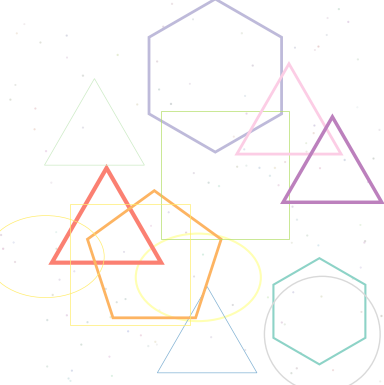[{"shape": "hexagon", "thickness": 1.5, "radius": 0.69, "center": [0.83, 0.191]}, {"shape": "oval", "thickness": 1.5, "radius": 0.81, "center": [0.515, 0.28]}, {"shape": "hexagon", "thickness": 2, "radius": 0.99, "center": [0.559, 0.804]}, {"shape": "triangle", "thickness": 3, "radius": 0.82, "center": [0.277, 0.4]}, {"shape": "triangle", "thickness": 0.5, "radius": 0.75, "center": [0.538, 0.106]}, {"shape": "pentagon", "thickness": 2, "radius": 0.91, "center": [0.401, 0.322]}, {"shape": "square", "thickness": 0.5, "radius": 0.83, "center": [0.585, 0.547]}, {"shape": "triangle", "thickness": 2, "radius": 0.78, "center": [0.751, 0.678]}, {"shape": "circle", "thickness": 1, "radius": 0.75, "center": [0.837, 0.132]}, {"shape": "triangle", "thickness": 2.5, "radius": 0.74, "center": [0.863, 0.549]}, {"shape": "triangle", "thickness": 0.5, "radius": 0.75, "center": [0.245, 0.646]}, {"shape": "oval", "thickness": 0.5, "radius": 0.76, "center": [0.119, 0.334]}, {"shape": "square", "thickness": 0.5, "radius": 0.78, "center": [0.338, 0.313]}]